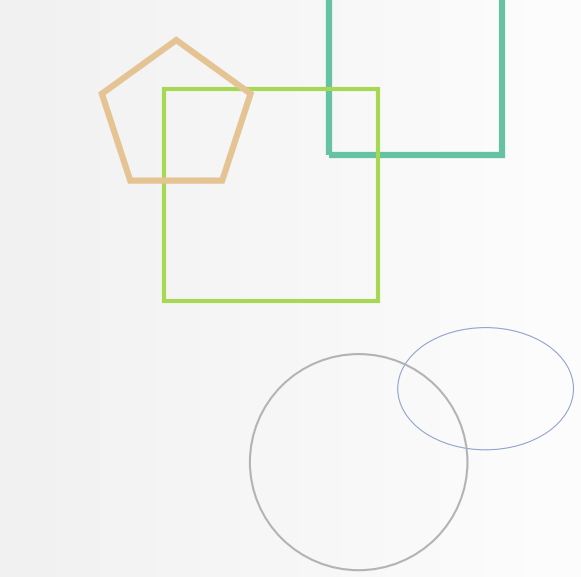[{"shape": "square", "thickness": 3, "radius": 0.75, "center": [0.714, 0.881]}, {"shape": "oval", "thickness": 0.5, "radius": 0.76, "center": [0.835, 0.326]}, {"shape": "square", "thickness": 2, "radius": 0.92, "center": [0.466, 0.662]}, {"shape": "pentagon", "thickness": 3, "radius": 0.67, "center": [0.303, 0.795]}, {"shape": "circle", "thickness": 1, "radius": 0.94, "center": [0.617, 0.199]}]